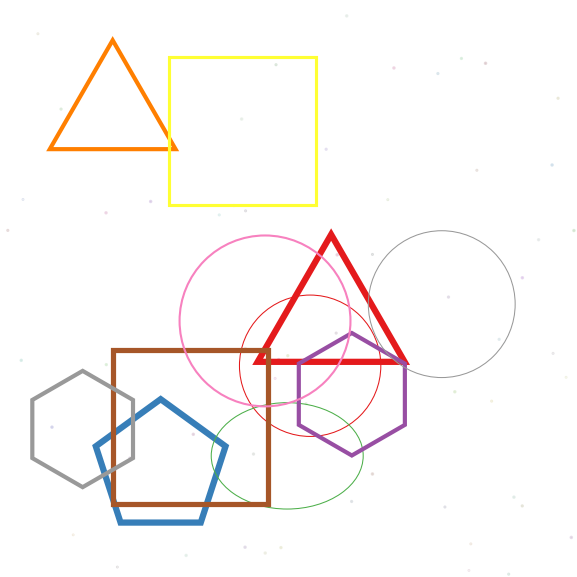[{"shape": "triangle", "thickness": 3, "radius": 0.73, "center": [0.573, 0.446]}, {"shape": "circle", "thickness": 0.5, "radius": 0.61, "center": [0.537, 0.366]}, {"shape": "pentagon", "thickness": 3, "radius": 0.59, "center": [0.278, 0.19]}, {"shape": "oval", "thickness": 0.5, "radius": 0.66, "center": [0.497, 0.21]}, {"shape": "hexagon", "thickness": 2, "radius": 0.53, "center": [0.609, 0.316]}, {"shape": "triangle", "thickness": 2, "radius": 0.63, "center": [0.195, 0.804]}, {"shape": "square", "thickness": 1.5, "radius": 0.64, "center": [0.42, 0.772]}, {"shape": "square", "thickness": 2.5, "radius": 0.67, "center": [0.33, 0.26]}, {"shape": "circle", "thickness": 1, "radius": 0.74, "center": [0.459, 0.443]}, {"shape": "circle", "thickness": 0.5, "radius": 0.64, "center": [0.765, 0.472]}, {"shape": "hexagon", "thickness": 2, "radius": 0.5, "center": [0.143, 0.256]}]